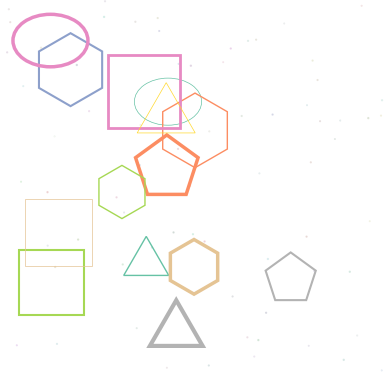[{"shape": "oval", "thickness": 0.5, "radius": 0.44, "center": [0.436, 0.736]}, {"shape": "triangle", "thickness": 1, "radius": 0.34, "center": [0.38, 0.318]}, {"shape": "pentagon", "thickness": 2.5, "radius": 0.43, "center": [0.433, 0.564]}, {"shape": "hexagon", "thickness": 1, "radius": 0.48, "center": [0.507, 0.661]}, {"shape": "hexagon", "thickness": 1.5, "radius": 0.47, "center": [0.183, 0.819]}, {"shape": "square", "thickness": 2, "radius": 0.47, "center": [0.375, 0.762]}, {"shape": "oval", "thickness": 2.5, "radius": 0.49, "center": [0.131, 0.895]}, {"shape": "hexagon", "thickness": 1, "radius": 0.35, "center": [0.317, 0.501]}, {"shape": "square", "thickness": 1.5, "radius": 0.42, "center": [0.133, 0.267]}, {"shape": "triangle", "thickness": 0.5, "radius": 0.44, "center": [0.432, 0.698]}, {"shape": "square", "thickness": 0.5, "radius": 0.43, "center": [0.152, 0.396]}, {"shape": "hexagon", "thickness": 2.5, "radius": 0.35, "center": [0.504, 0.307]}, {"shape": "pentagon", "thickness": 1.5, "radius": 0.34, "center": [0.755, 0.276]}, {"shape": "triangle", "thickness": 3, "radius": 0.4, "center": [0.458, 0.141]}]